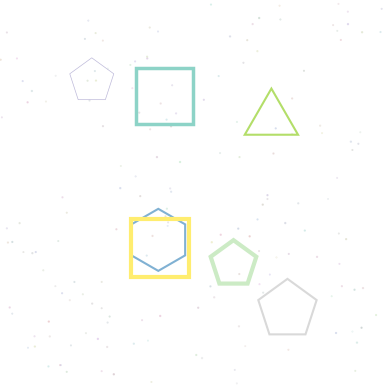[{"shape": "square", "thickness": 2.5, "radius": 0.37, "center": [0.427, 0.75]}, {"shape": "pentagon", "thickness": 0.5, "radius": 0.3, "center": [0.238, 0.79]}, {"shape": "hexagon", "thickness": 1.5, "radius": 0.4, "center": [0.411, 0.377]}, {"shape": "triangle", "thickness": 1.5, "radius": 0.4, "center": [0.705, 0.69]}, {"shape": "pentagon", "thickness": 1.5, "radius": 0.4, "center": [0.747, 0.196]}, {"shape": "pentagon", "thickness": 3, "radius": 0.31, "center": [0.606, 0.314]}, {"shape": "square", "thickness": 3, "radius": 0.38, "center": [0.416, 0.355]}]